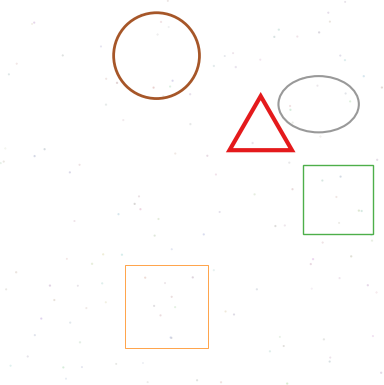[{"shape": "triangle", "thickness": 3, "radius": 0.47, "center": [0.677, 0.657]}, {"shape": "square", "thickness": 1, "radius": 0.45, "center": [0.878, 0.481]}, {"shape": "square", "thickness": 0.5, "radius": 0.54, "center": [0.432, 0.203]}, {"shape": "circle", "thickness": 2, "radius": 0.56, "center": [0.407, 0.855]}, {"shape": "oval", "thickness": 1.5, "radius": 0.52, "center": [0.828, 0.729]}]